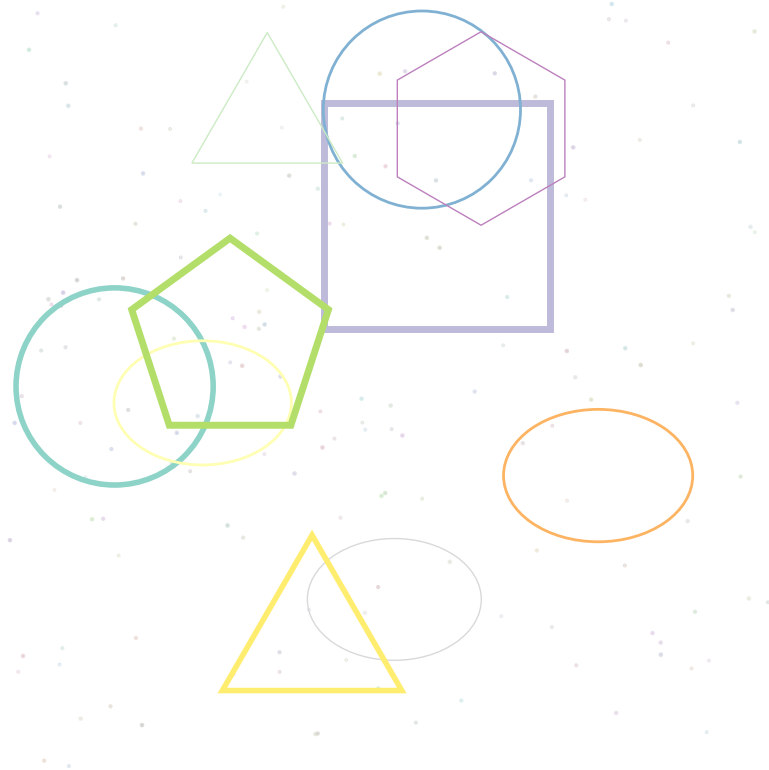[{"shape": "circle", "thickness": 2, "radius": 0.64, "center": [0.149, 0.498]}, {"shape": "oval", "thickness": 1, "radius": 0.58, "center": [0.263, 0.477]}, {"shape": "square", "thickness": 2.5, "radius": 0.73, "center": [0.568, 0.72]}, {"shape": "circle", "thickness": 1, "radius": 0.64, "center": [0.548, 0.858]}, {"shape": "oval", "thickness": 1, "radius": 0.61, "center": [0.777, 0.382]}, {"shape": "pentagon", "thickness": 2.5, "radius": 0.67, "center": [0.299, 0.556]}, {"shape": "oval", "thickness": 0.5, "radius": 0.56, "center": [0.512, 0.222]}, {"shape": "hexagon", "thickness": 0.5, "radius": 0.63, "center": [0.625, 0.833]}, {"shape": "triangle", "thickness": 0.5, "radius": 0.57, "center": [0.347, 0.845]}, {"shape": "triangle", "thickness": 2, "radius": 0.67, "center": [0.405, 0.17]}]